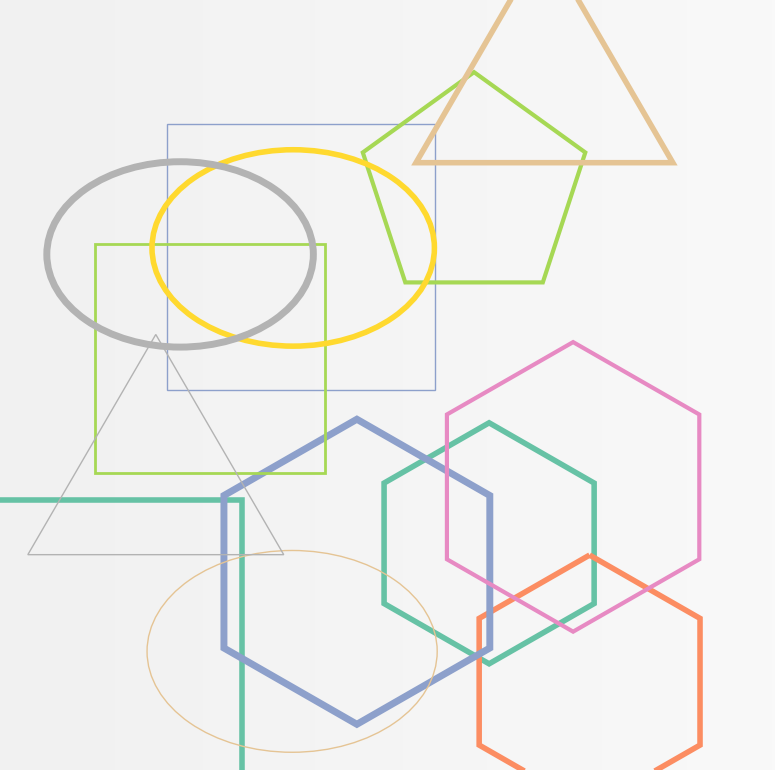[{"shape": "hexagon", "thickness": 2, "radius": 0.78, "center": [0.631, 0.294]}, {"shape": "square", "thickness": 2, "radius": 0.98, "center": [0.116, 0.153]}, {"shape": "hexagon", "thickness": 2, "radius": 0.82, "center": [0.761, 0.115]}, {"shape": "hexagon", "thickness": 2.5, "radius": 0.99, "center": [0.46, 0.257]}, {"shape": "square", "thickness": 0.5, "radius": 0.87, "center": [0.388, 0.666]}, {"shape": "hexagon", "thickness": 1.5, "radius": 0.94, "center": [0.739, 0.368]}, {"shape": "pentagon", "thickness": 1.5, "radius": 0.75, "center": [0.612, 0.755]}, {"shape": "square", "thickness": 1, "radius": 0.74, "center": [0.271, 0.534]}, {"shape": "oval", "thickness": 2, "radius": 0.91, "center": [0.378, 0.678]}, {"shape": "triangle", "thickness": 2, "radius": 0.96, "center": [0.702, 0.884]}, {"shape": "oval", "thickness": 0.5, "radius": 0.94, "center": [0.377, 0.154]}, {"shape": "triangle", "thickness": 0.5, "radius": 0.95, "center": [0.201, 0.375]}, {"shape": "oval", "thickness": 2.5, "radius": 0.86, "center": [0.232, 0.67]}]